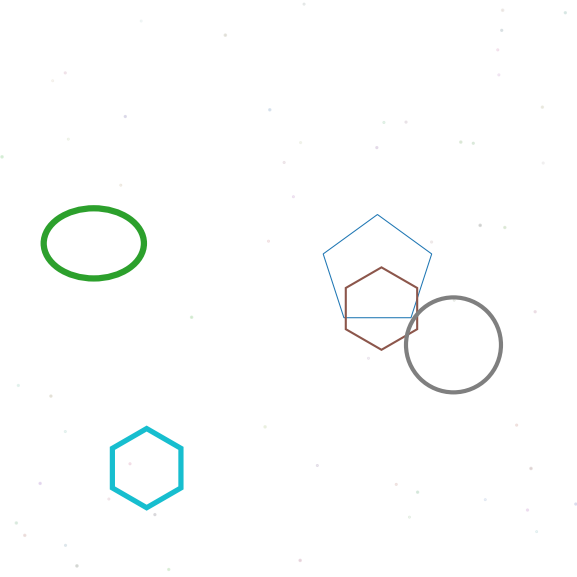[{"shape": "pentagon", "thickness": 0.5, "radius": 0.49, "center": [0.654, 0.529]}, {"shape": "oval", "thickness": 3, "radius": 0.43, "center": [0.162, 0.578]}, {"shape": "hexagon", "thickness": 1, "radius": 0.36, "center": [0.661, 0.465]}, {"shape": "circle", "thickness": 2, "radius": 0.41, "center": [0.785, 0.402]}, {"shape": "hexagon", "thickness": 2.5, "radius": 0.34, "center": [0.254, 0.189]}]